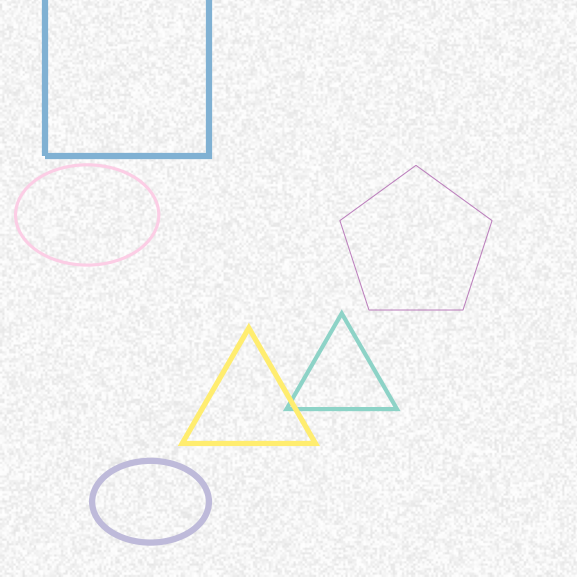[{"shape": "triangle", "thickness": 2, "radius": 0.55, "center": [0.592, 0.346]}, {"shape": "oval", "thickness": 3, "radius": 0.51, "center": [0.261, 0.13]}, {"shape": "square", "thickness": 3, "radius": 0.71, "center": [0.22, 0.871]}, {"shape": "oval", "thickness": 1.5, "radius": 0.62, "center": [0.151, 0.627]}, {"shape": "pentagon", "thickness": 0.5, "radius": 0.69, "center": [0.72, 0.574]}, {"shape": "triangle", "thickness": 2.5, "radius": 0.67, "center": [0.431, 0.298]}]